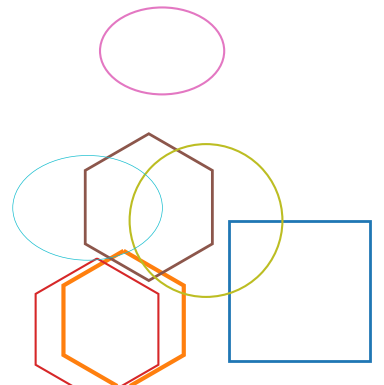[{"shape": "square", "thickness": 2, "radius": 0.91, "center": [0.777, 0.244]}, {"shape": "hexagon", "thickness": 3, "radius": 0.9, "center": [0.321, 0.168]}, {"shape": "hexagon", "thickness": 1.5, "radius": 0.92, "center": [0.252, 0.145]}, {"shape": "hexagon", "thickness": 2, "radius": 0.95, "center": [0.387, 0.462]}, {"shape": "oval", "thickness": 1.5, "radius": 0.81, "center": [0.421, 0.868]}, {"shape": "circle", "thickness": 1.5, "radius": 0.99, "center": [0.535, 0.427]}, {"shape": "oval", "thickness": 0.5, "radius": 0.97, "center": [0.227, 0.46]}]